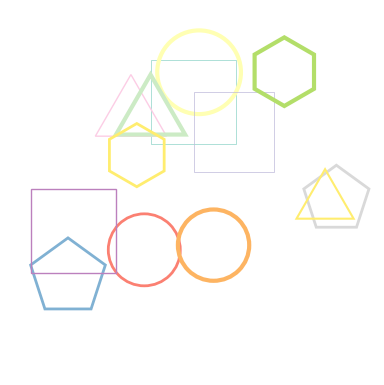[{"shape": "square", "thickness": 0.5, "radius": 0.55, "center": [0.503, 0.735]}, {"shape": "circle", "thickness": 3, "radius": 0.54, "center": [0.517, 0.812]}, {"shape": "square", "thickness": 0.5, "radius": 0.52, "center": [0.608, 0.657]}, {"shape": "circle", "thickness": 2, "radius": 0.47, "center": [0.375, 0.351]}, {"shape": "pentagon", "thickness": 2, "radius": 0.51, "center": [0.177, 0.28]}, {"shape": "circle", "thickness": 3, "radius": 0.46, "center": [0.555, 0.363]}, {"shape": "hexagon", "thickness": 3, "radius": 0.45, "center": [0.738, 0.814]}, {"shape": "triangle", "thickness": 1, "radius": 0.53, "center": [0.34, 0.7]}, {"shape": "pentagon", "thickness": 2, "radius": 0.44, "center": [0.874, 0.482]}, {"shape": "square", "thickness": 1, "radius": 0.55, "center": [0.191, 0.4]}, {"shape": "triangle", "thickness": 3, "radius": 0.52, "center": [0.391, 0.702]}, {"shape": "triangle", "thickness": 1.5, "radius": 0.43, "center": [0.844, 0.475]}, {"shape": "hexagon", "thickness": 2, "radius": 0.41, "center": [0.355, 0.597]}]